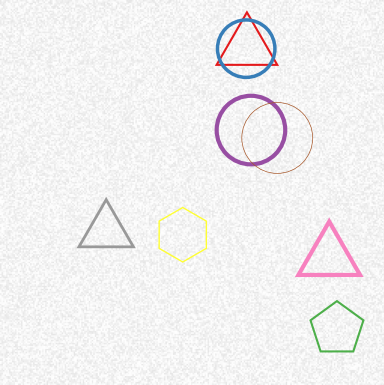[{"shape": "triangle", "thickness": 1.5, "radius": 0.45, "center": [0.641, 0.877]}, {"shape": "circle", "thickness": 2.5, "radius": 0.37, "center": [0.639, 0.874]}, {"shape": "pentagon", "thickness": 1.5, "radius": 0.36, "center": [0.875, 0.146]}, {"shape": "circle", "thickness": 3, "radius": 0.45, "center": [0.652, 0.662]}, {"shape": "hexagon", "thickness": 1, "radius": 0.35, "center": [0.475, 0.39]}, {"shape": "circle", "thickness": 0.5, "radius": 0.46, "center": [0.72, 0.642]}, {"shape": "triangle", "thickness": 3, "radius": 0.46, "center": [0.855, 0.332]}, {"shape": "triangle", "thickness": 2, "radius": 0.41, "center": [0.276, 0.4]}]